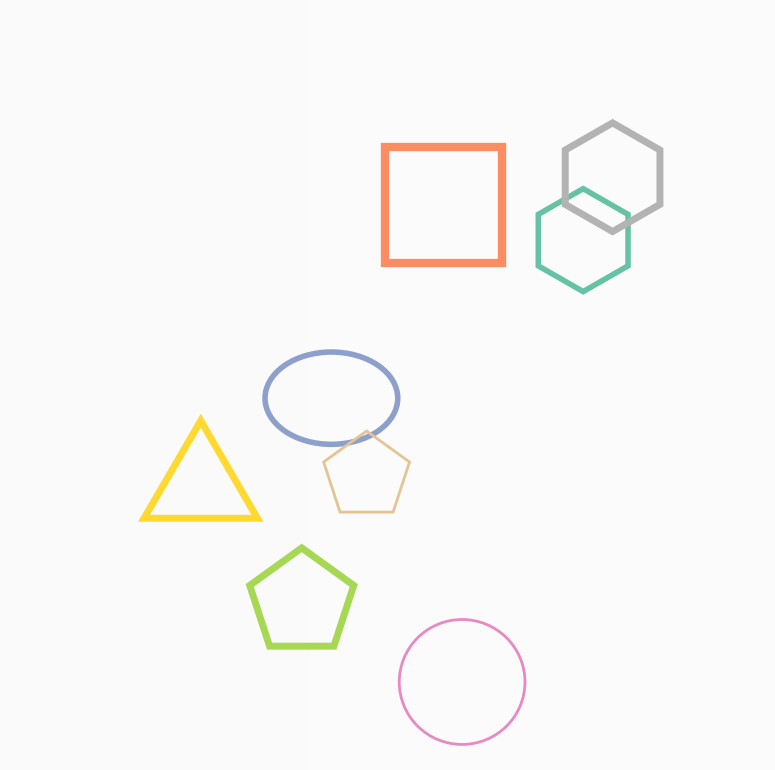[{"shape": "hexagon", "thickness": 2, "radius": 0.33, "center": [0.752, 0.688]}, {"shape": "square", "thickness": 3, "radius": 0.38, "center": [0.572, 0.734]}, {"shape": "oval", "thickness": 2, "radius": 0.43, "center": [0.428, 0.483]}, {"shape": "circle", "thickness": 1, "radius": 0.41, "center": [0.596, 0.114]}, {"shape": "pentagon", "thickness": 2.5, "radius": 0.35, "center": [0.389, 0.218]}, {"shape": "triangle", "thickness": 2.5, "radius": 0.42, "center": [0.259, 0.369]}, {"shape": "pentagon", "thickness": 1, "radius": 0.29, "center": [0.473, 0.382]}, {"shape": "hexagon", "thickness": 2.5, "radius": 0.35, "center": [0.79, 0.77]}]